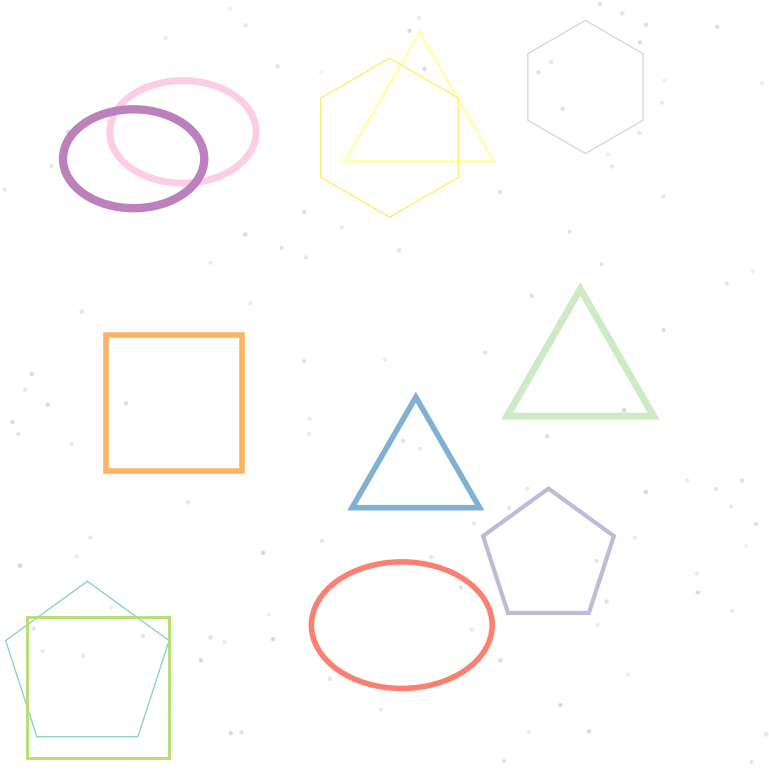[{"shape": "pentagon", "thickness": 0.5, "radius": 0.56, "center": [0.113, 0.134]}, {"shape": "triangle", "thickness": 1, "radius": 0.56, "center": [0.545, 0.846]}, {"shape": "pentagon", "thickness": 1.5, "radius": 0.45, "center": [0.712, 0.276]}, {"shape": "oval", "thickness": 2, "radius": 0.59, "center": [0.522, 0.188]}, {"shape": "triangle", "thickness": 2, "radius": 0.48, "center": [0.54, 0.388]}, {"shape": "square", "thickness": 2, "radius": 0.44, "center": [0.227, 0.477]}, {"shape": "square", "thickness": 1, "radius": 0.46, "center": [0.127, 0.107]}, {"shape": "oval", "thickness": 2.5, "radius": 0.48, "center": [0.238, 0.829]}, {"shape": "hexagon", "thickness": 0.5, "radius": 0.43, "center": [0.76, 0.887]}, {"shape": "oval", "thickness": 3, "radius": 0.46, "center": [0.174, 0.794]}, {"shape": "triangle", "thickness": 2.5, "radius": 0.55, "center": [0.754, 0.514]}, {"shape": "hexagon", "thickness": 0.5, "radius": 0.52, "center": [0.506, 0.821]}]